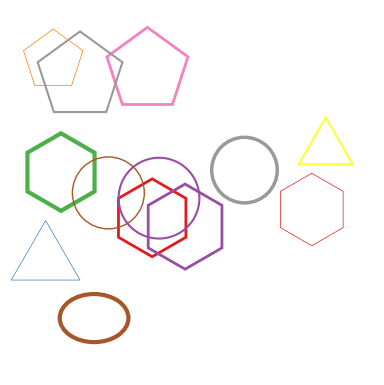[{"shape": "hexagon", "thickness": 2, "radius": 0.51, "center": [0.395, 0.434]}, {"shape": "hexagon", "thickness": 0.5, "radius": 0.47, "center": [0.81, 0.456]}, {"shape": "triangle", "thickness": 0.5, "radius": 0.52, "center": [0.119, 0.324]}, {"shape": "hexagon", "thickness": 3, "radius": 0.5, "center": [0.158, 0.553]}, {"shape": "circle", "thickness": 1.5, "radius": 0.52, "center": [0.413, 0.485]}, {"shape": "hexagon", "thickness": 2, "radius": 0.55, "center": [0.481, 0.411]}, {"shape": "pentagon", "thickness": 0.5, "radius": 0.41, "center": [0.138, 0.843]}, {"shape": "triangle", "thickness": 1.5, "radius": 0.4, "center": [0.846, 0.614]}, {"shape": "circle", "thickness": 1, "radius": 0.47, "center": [0.281, 0.499]}, {"shape": "oval", "thickness": 3, "radius": 0.45, "center": [0.244, 0.174]}, {"shape": "pentagon", "thickness": 2, "radius": 0.55, "center": [0.383, 0.818]}, {"shape": "pentagon", "thickness": 1.5, "radius": 0.58, "center": [0.208, 0.803]}, {"shape": "circle", "thickness": 2.5, "radius": 0.43, "center": [0.635, 0.558]}]